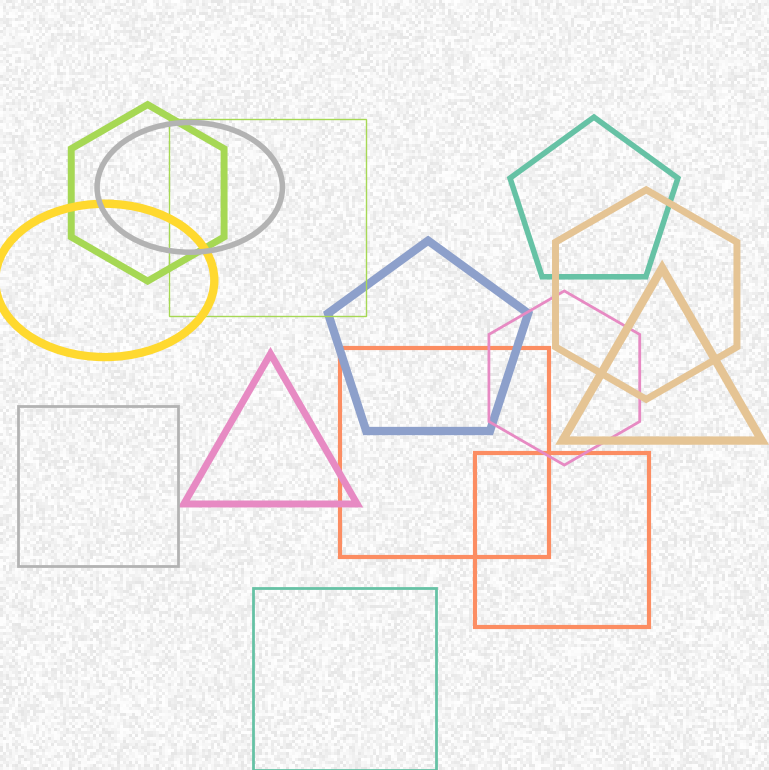[{"shape": "pentagon", "thickness": 2, "radius": 0.57, "center": [0.771, 0.733]}, {"shape": "square", "thickness": 1, "radius": 0.59, "center": [0.448, 0.118]}, {"shape": "square", "thickness": 1.5, "radius": 0.56, "center": [0.73, 0.299]}, {"shape": "square", "thickness": 1.5, "radius": 0.68, "center": [0.578, 0.412]}, {"shape": "pentagon", "thickness": 3, "radius": 0.68, "center": [0.556, 0.551]}, {"shape": "triangle", "thickness": 2.5, "radius": 0.65, "center": [0.351, 0.41]}, {"shape": "hexagon", "thickness": 1, "radius": 0.57, "center": [0.733, 0.509]}, {"shape": "square", "thickness": 0.5, "radius": 0.64, "center": [0.347, 0.717]}, {"shape": "hexagon", "thickness": 2.5, "radius": 0.57, "center": [0.192, 0.75]}, {"shape": "oval", "thickness": 3, "radius": 0.71, "center": [0.136, 0.636]}, {"shape": "triangle", "thickness": 3, "radius": 0.75, "center": [0.86, 0.503]}, {"shape": "hexagon", "thickness": 2.5, "radius": 0.68, "center": [0.839, 0.617]}, {"shape": "square", "thickness": 1, "radius": 0.52, "center": [0.127, 0.369]}, {"shape": "oval", "thickness": 2, "radius": 0.6, "center": [0.246, 0.757]}]